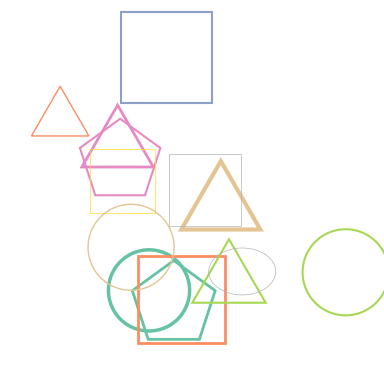[{"shape": "pentagon", "thickness": 2, "radius": 0.57, "center": [0.451, 0.21]}, {"shape": "circle", "thickness": 2.5, "radius": 0.53, "center": [0.387, 0.246]}, {"shape": "square", "thickness": 2, "radius": 0.57, "center": [0.472, 0.222]}, {"shape": "triangle", "thickness": 1, "radius": 0.43, "center": [0.156, 0.69]}, {"shape": "square", "thickness": 1.5, "radius": 0.59, "center": [0.431, 0.85]}, {"shape": "pentagon", "thickness": 1.5, "radius": 0.55, "center": [0.312, 0.582]}, {"shape": "triangle", "thickness": 2, "radius": 0.54, "center": [0.305, 0.62]}, {"shape": "circle", "thickness": 1.5, "radius": 0.56, "center": [0.898, 0.293]}, {"shape": "triangle", "thickness": 1.5, "radius": 0.55, "center": [0.595, 0.269]}, {"shape": "square", "thickness": 0.5, "radius": 0.42, "center": [0.319, 0.53]}, {"shape": "triangle", "thickness": 3, "radius": 0.59, "center": [0.574, 0.463]}, {"shape": "circle", "thickness": 1, "radius": 0.56, "center": [0.34, 0.358]}, {"shape": "square", "thickness": 0.5, "radius": 0.47, "center": [0.533, 0.506]}, {"shape": "oval", "thickness": 0.5, "radius": 0.44, "center": [0.629, 0.295]}]